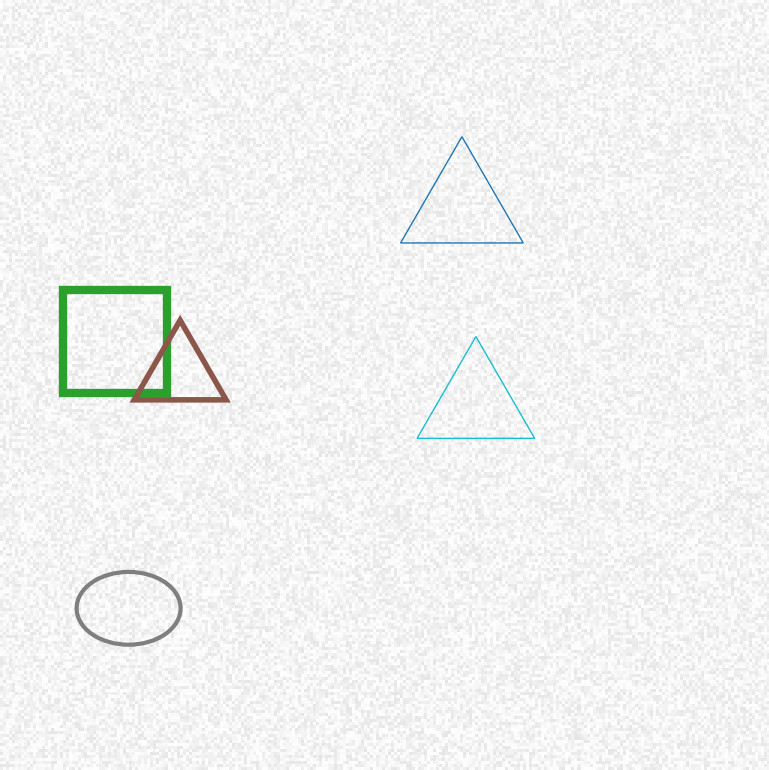[{"shape": "triangle", "thickness": 0.5, "radius": 0.46, "center": [0.6, 0.73]}, {"shape": "square", "thickness": 3, "radius": 0.34, "center": [0.15, 0.556]}, {"shape": "triangle", "thickness": 2, "radius": 0.34, "center": [0.234, 0.515]}, {"shape": "oval", "thickness": 1.5, "radius": 0.34, "center": [0.167, 0.21]}, {"shape": "triangle", "thickness": 0.5, "radius": 0.44, "center": [0.618, 0.475]}]